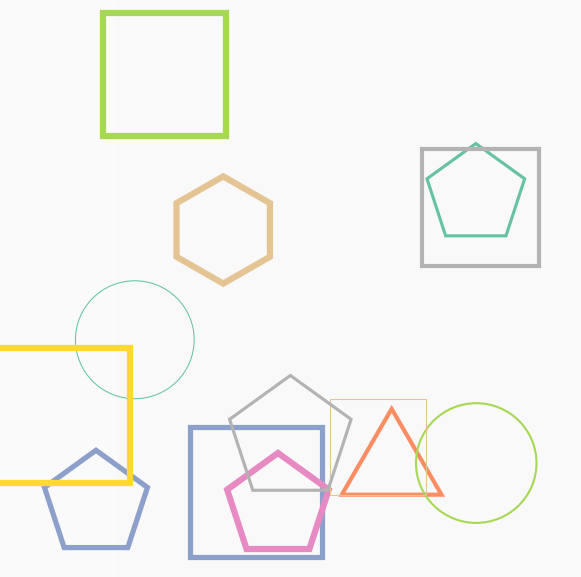[{"shape": "pentagon", "thickness": 1.5, "radius": 0.44, "center": [0.819, 0.662]}, {"shape": "circle", "thickness": 0.5, "radius": 0.51, "center": [0.232, 0.411]}, {"shape": "triangle", "thickness": 2, "radius": 0.5, "center": [0.674, 0.192]}, {"shape": "pentagon", "thickness": 2.5, "radius": 0.47, "center": [0.165, 0.126]}, {"shape": "square", "thickness": 2.5, "radius": 0.56, "center": [0.44, 0.147]}, {"shape": "pentagon", "thickness": 3, "radius": 0.46, "center": [0.478, 0.123]}, {"shape": "circle", "thickness": 1, "radius": 0.52, "center": [0.819, 0.197]}, {"shape": "square", "thickness": 3, "radius": 0.53, "center": [0.283, 0.87]}, {"shape": "square", "thickness": 3, "radius": 0.58, "center": [0.108, 0.28]}, {"shape": "square", "thickness": 0.5, "radius": 0.41, "center": [0.65, 0.226]}, {"shape": "hexagon", "thickness": 3, "radius": 0.46, "center": [0.384, 0.601]}, {"shape": "pentagon", "thickness": 1.5, "radius": 0.55, "center": [0.5, 0.239]}, {"shape": "square", "thickness": 2, "radius": 0.51, "center": [0.826, 0.639]}]